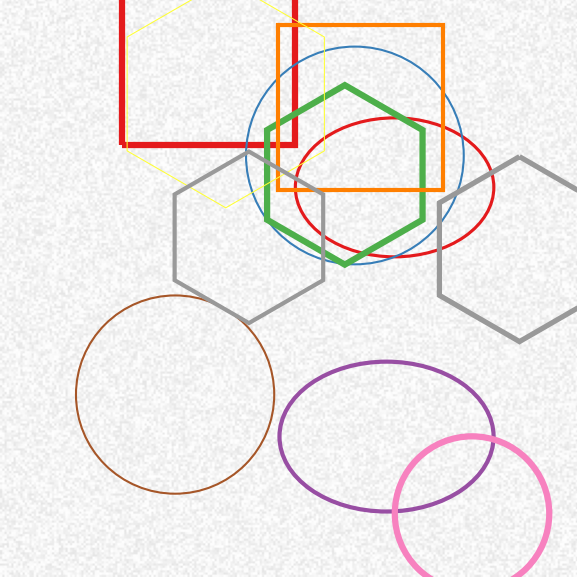[{"shape": "oval", "thickness": 1.5, "radius": 0.86, "center": [0.683, 0.675]}, {"shape": "square", "thickness": 3, "radius": 0.75, "center": [0.362, 0.898]}, {"shape": "circle", "thickness": 1, "radius": 0.94, "center": [0.615, 0.73]}, {"shape": "hexagon", "thickness": 3, "radius": 0.78, "center": [0.597, 0.696]}, {"shape": "oval", "thickness": 2, "radius": 0.93, "center": [0.669, 0.243]}, {"shape": "square", "thickness": 2, "radius": 0.71, "center": [0.624, 0.813]}, {"shape": "hexagon", "thickness": 0.5, "radius": 0.99, "center": [0.391, 0.836]}, {"shape": "circle", "thickness": 1, "radius": 0.86, "center": [0.303, 0.316]}, {"shape": "circle", "thickness": 3, "radius": 0.67, "center": [0.817, 0.11]}, {"shape": "hexagon", "thickness": 2, "radius": 0.74, "center": [0.431, 0.588]}, {"shape": "hexagon", "thickness": 2.5, "radius": 0.8, "center": [0.9, 0.568]}]